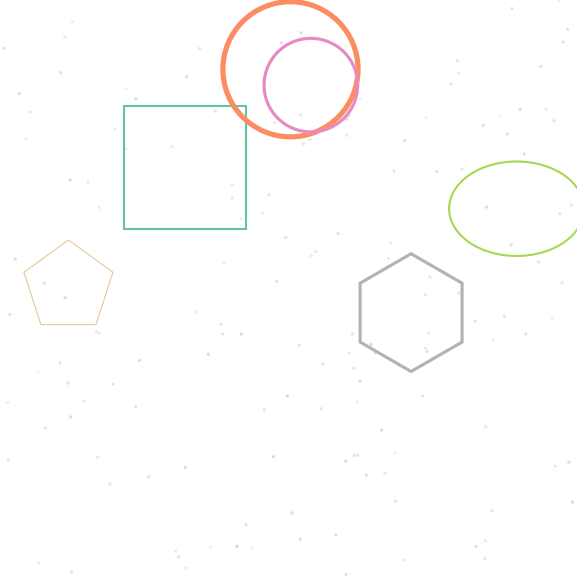[{"shape": "square", "thickness": 1, "radius": 0.53, "center": [0.32, 0.71]}, {"shape": "circle", "thickness": 2.5, "radius": 0.59, "center": [0.503, 0.879]}, {"shape": "circle", "thickness": 1.5, "radius": 0.41, "center": [0.538, 0.852]}, {"shape": "oval", "thickness": 1, "radius": 0.58, "center": [0.895, 0.638]}, {"shape": "pentagon", "thickness": 0.5, "radius": 0.41, "center": [0.119, 0.503]}, {"shape": "hexagon", "thickness": 1.5, "radius": 0.51, "center": [0.712, 0.458]}]